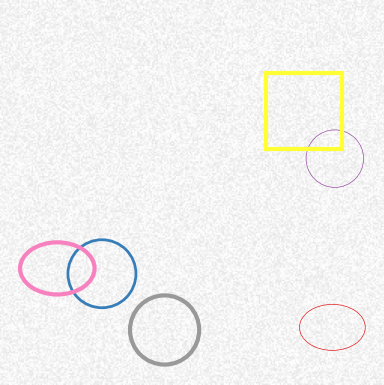[{"shape": "oval", "thickness": 0.5, "radius": 0.43, "center": [0.863, 0.15]}, {"shape": "circle", "thickness": 2, "radius": 0.44, "center": [0.265, 0.289]}, {"shape": "circle", "thickness": 0.5, "radius": 0.37, "center": [0.87, 0.588]}, {"shape": "square", "thickness": 3, "radius": 0.49, "center": [0.789, 0.712]}, {"shape": "oval", "thickness": 3, "radius": 0.48, "center": [0.149, 0.303]}, {"shape": "circle", "thickness": 3, "radius": 0.45, "center": [0.428, 0.143]}]